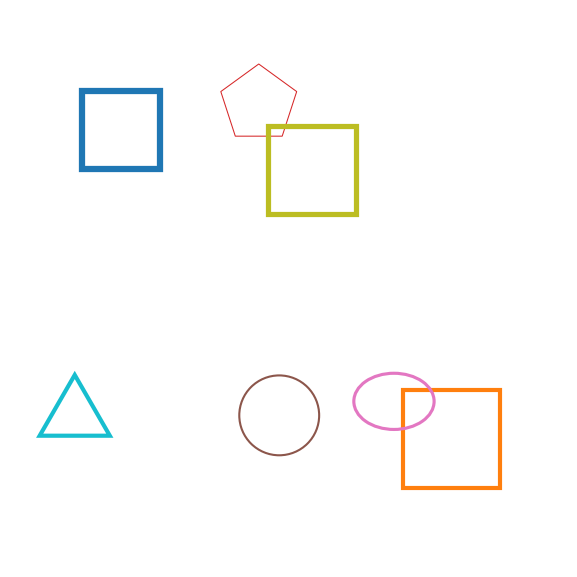[{"shape": "square", "thickness": 3, "radius": 0.34, "center": [0.209, 0.773]}, {"shape": "square", "thickness": 2, "radius": 0.42, "center": [0.782, 0.239]}, {"shape": "pentagon", "thickness": 0.5, "radius": 0.35, "center": [0.448, 0.819]}, {"shape": "circle", "thickness": 1, "radius": 0.35, "center": [0.484, 0.28]}, {"shape": "oval", "thickness": 1.5, "radius": 0.35, "center": [0.682, 0.304]}, {"shape": "square", "thickness": 2.5, "radius": 0.38, "center": [0.541, 0.705]}, {"shape": "triangle", "thickness": 2, "radius": 0.35, "center": [0.129, 0.28]}]